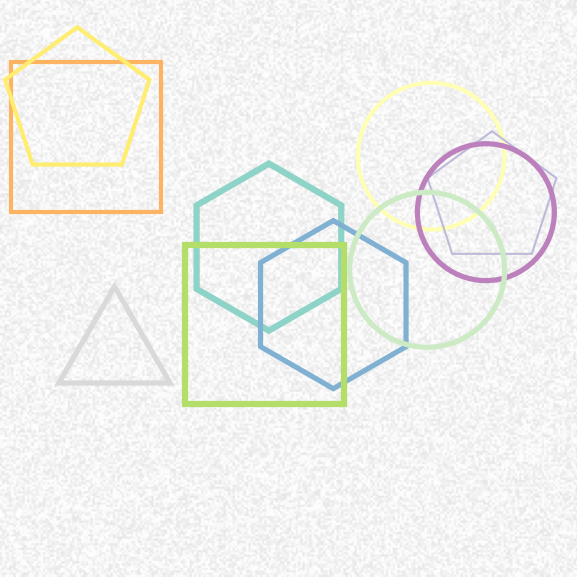[{"shape": "hexagon", "thickness": 3, "radius": 0.72, "center": [0.466, 0.571]}, {"shape": "circle", "thickness": 2, "radius": 0.64, "center": [0.747, 0.729]}, {"shape": "pentagon", "thickness": 1, "radius": 0.59, "center": [0.852, 0.655]}, {"shape": "hexagon", "thickness": 2.5, "radius": 0.73, "center": [0.577, 0.472]}, {"shape": "square", "thickness": 2, "radius": 0.65, "center": [0.149, 0.762]}, {"shape": "square", "thickness": 3, "radius": 0.69, "center": [0.458, 0.438]}, {"shape": "triangle", "thickness": 2.5, "radius": 0.56, "center": [0.198, 0.392]}, {"shape": "circle", "thickness": 2.5, "radius": 0.59, "center": [0.841, 0.632]}, {"shape": "circle", "thickness": 2.5, "radius": 0.67, "center": [0.74, 0.532]}, {"shape": "pentagon", "thickness": 2, "radius": 0.66, "center": [0.134, 0.82]}]